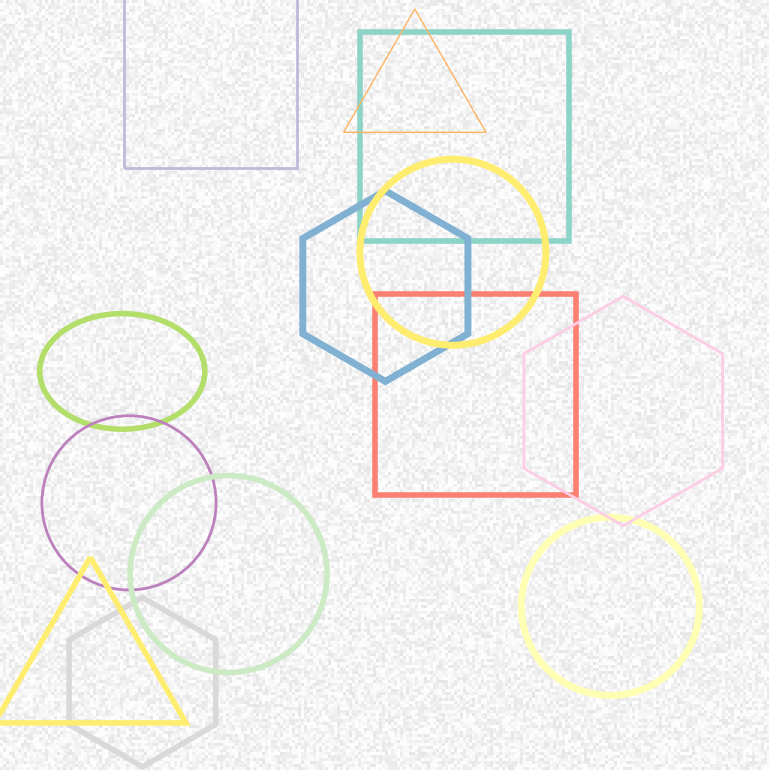[{"shape": "square", "thickness": 2, "radius": 0.68, "center": [0.603, 0.823]}, {"shape": "circle", "thickness": 2.5, "radius": 0.58, "center": [0.793, 0.213]}, {"shape": "square", "thickness": 1, "radius": 0.56, "center": [0.273, 0.893]}, {"shape": "square", "thickness": 2, "radius": 0.65, "center": [0.618, 0.488]}, {"shape": "hexagon", "thickness": 2.5, "radius": 0.62, "center": [0.5, 0.628]}, {"shape": "triangle", "thickness": 0.5, "radius": 0.53, "center": [0.539, 0.882]}, {"shape": "oval", "thickness": 2, "radius": 0.54, "center": [0.159, 0.518]}, {"shape": "hexagon", "thickness": 1, "radius": 0.74, "center": [0.809, 0.466]}, {"shape": "hexagon", "thickness": 2, "radius": 0.55, "center": [0.185, 0.114]}, {"shape": "circle", "thickness": 1, "radius": 0.57, "center": [0.168, 0.347]}, {"shape": "circle", "thickness": 2, "radius": 0.64, "center": [0.297, 0.255]}, {"shape": "circle", "thickness": 2.5, "radius": 0.6, "center": [0.588, 0.672]}, {"shape": "triangle", "thickness": 2, "radius": 0.72, "center": [0.117, 0.133]}]